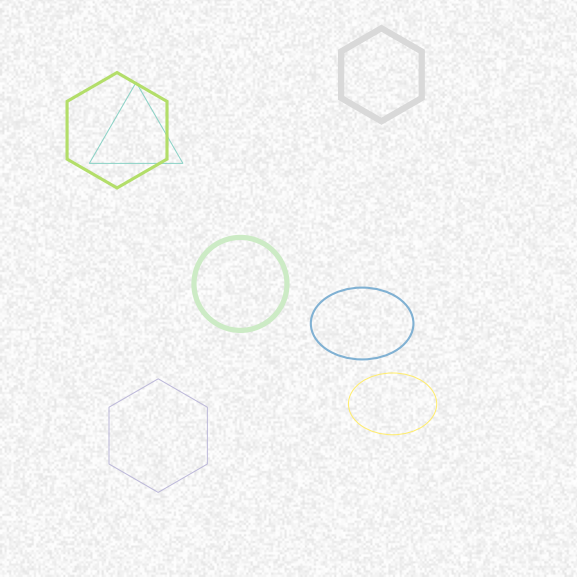[{"shape": "triangle", "thickness": 0.5, "radius": 0.47, "center": [0.236, 0.763]}, {"shape": "hexagon", "thickness": 0.5, "radius": 0.49, "center": [0.274, 0.245]}, {"shape": "oval", "thickness": 1, "radius": 0.44, "center": [0.627, 0.439]}, {"shape": "hexagon", "thickness": 1.5, "radius": 0.5, "center": [0.203, 0.774]}, {"shape": "hexagon", "thickness": 3, "radius": 0.4, "center": [0.66, 0.87]}, {"shape": "circle", "thickness": 2.5, "radius": 0.4, "center": [0.416, 0.508]}, {"shape": "oval", "thickness": 0.5, "radius": 0.38, "center": [0.68, 0.3]}]